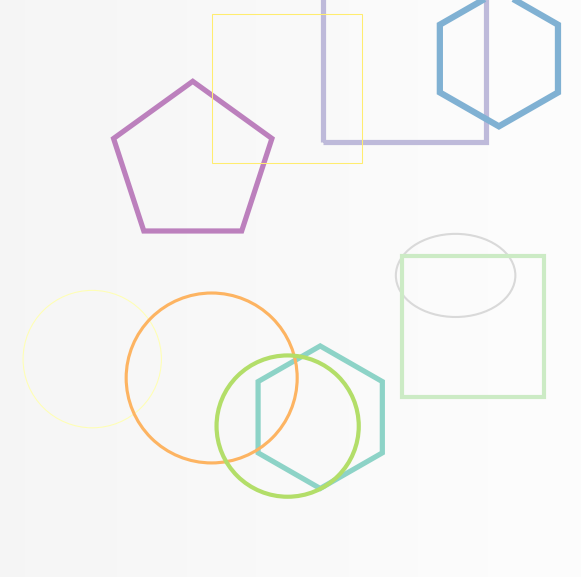[{"shape": "hexagon", "thickness": 2.5, "radius": 0.62, "center": [0.551, 0.277]}, {"shape": "circle", "thickness": 0.5, "radius": 0.59, "center": [0.159, 0.377]}, {"shape": "square", "thickness": 2.5, "radius": 0.7, "center": [0.696, 0.894]}, {"shape": "hexagon", "thickness": 3, "radius": 0.59, "center": [0.858, 0.898]}, {"shape": "circle", "thickness": 1.5, "radius": 0.74, "center": [0.364, 0.345]}, {"shape": "circle", "thickness": 2, "radius": 0.61, "center": [0.495, 0.261]}, {"shape": "oval", "thickness": 1, "radius": 0.51, "center": [0.784, 0.522]}, {"shape": "pentagon", "thickness": 2.5, "radius": 0.72, "center": [0.332, 0.715]}, {"shape": "square", "thickness": 2, "radius": 0.61, "center": [0.814, 0.434]}, {"shape": "square", "thickness": 0.5, "radius": 0.64, "center": [0.493, 0.845]}]